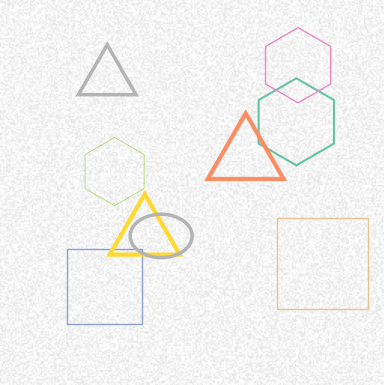[{"shape": "hexagon", "thickness": 1.5, "radius": 0.57, "center": [0.77, 0.684]}, {"shape": "triangle", "thickness": 3, "radius": 0.57, "center": [0.638, 0.592]}, {"shape": "square", "thickness": 1, "radius": 0.49, "center": [0.272, 0.255]}, {"shape": "hexagon", "thickness": 1, "radius": 0.49, "center": [0.774, 0.831]}, {"shape": "hexagon", "thickness": 0.5, "radius": 0.44, "center": [0.298, 0.554]}, {"shape": "triangle", "thickness": 3, "radius": 0.52, "center": [0.376, 0.391]}, {"shape": "square", "thickness": 1, "radius": 0.59, "center": [0.837, 0.316]}, {"shape": "oval", "thickness": 2.5, "radius": 0.4, "center": [0.419, 0.387]}, {"shape": "triangle", "thickness": 2.5, "radius": 0.43, "center": [0.278, 0.797]}]